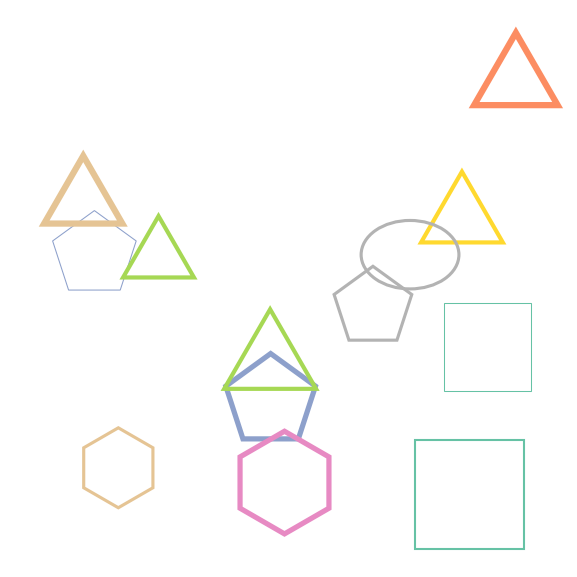[{"shape": "square", "thickness": 1, "radius": 0.47, "center": [0.813, 0.143]}, {"shape": "square", "thickness": 0.5, "radius": 0.38, "center": [0.844, 0.399]}, {"shape": "triangle", "thickness": 3, "radius": 0.42, "center": [0.893, 0.859]}, {"shape": "pentagon", "thickness": 0.5, "radius": 0.38, "center": [0.163, 0.558]}, {"shape": "pentagon", "thickness": 2.5, "radius": 0.41, "center": [0.469, 0.305]}, {"shape": "hexagon", "thickness": 2.5, "radius": 0.44, "center": [0.493, 0.164]}, {"shape": "triangle", "thickness": 2, "radius": 0.46, "center": [0.468, 0.372]}, {"shape": "triangle", "thickness": 2, "radius": 0.35, "center": [0.274, 0.554]}, {"shape": "triangle", "thickness": 2, "radius": 0.41, "center": [0.8, 0.62]}, {"shape": "hexagon", "thickness": 1.5, "radius": 0.35, "center": [0.205, 0.189]}, {"shape": "triangle", "thickness": 3, "radius": 0.39, "center": [0.144, 0.651]}, {"shape": "oval", "thickness": 1.5, "radius": 0.42, "center": [0.71, 0.558]}, {"shape": "pentagon", "thickness": 1.5, "radius": 0.35, "center": [0.646, 0.467]}]